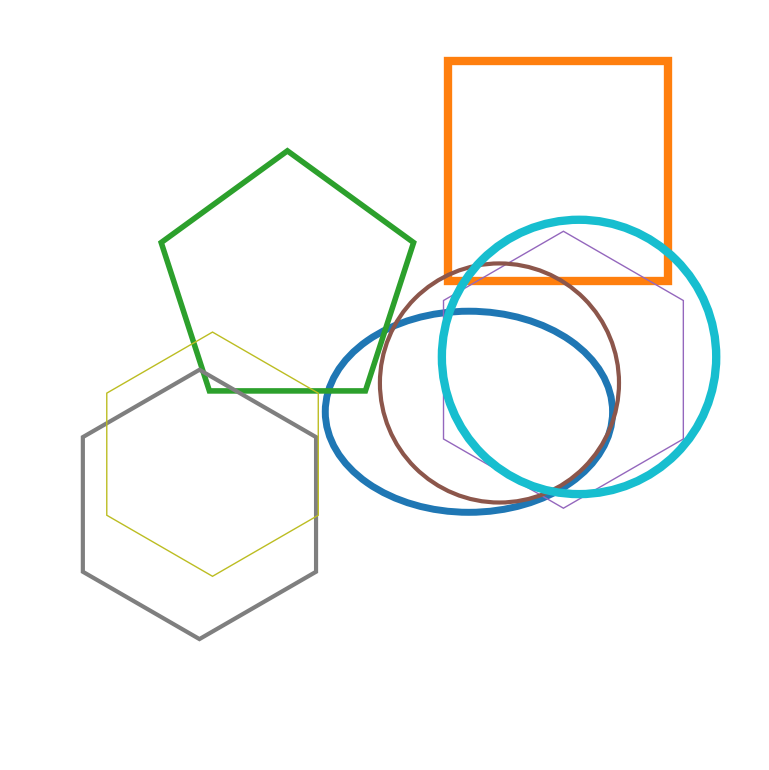[{"shape": "oval", "thickness": 2.5, "radius": 0.93, "center": [0.609, 0.465]}, {"shape": "square", "thickness": 3, "radius": 0.71, "center": [0.724, 0.778]}, {"shape": "pentagon", "thickness": 2, "radius": 0.86, "center": [0.373, 0.632]}, {"shape": "hexagon", "thickness": 0.5, "radius": 0.9, "center": [0.732, 0.52]}, {"shape": "circle", "thickness": 1.5, "radius": 0.78, "center": [0.649, 0.503]}, {"shape": "hexagon", "thickness": 1.5, "radius": 0.87, "center": [0.259, 0.345]}, {"shape": "hexagon", "thickness": 0.5, "radius": 0.79, "center": [0.276, 0.41]}, {"shape": "circle", "thickness": 3, "radius": 0.89, "center": [0.752, 0.536]}]